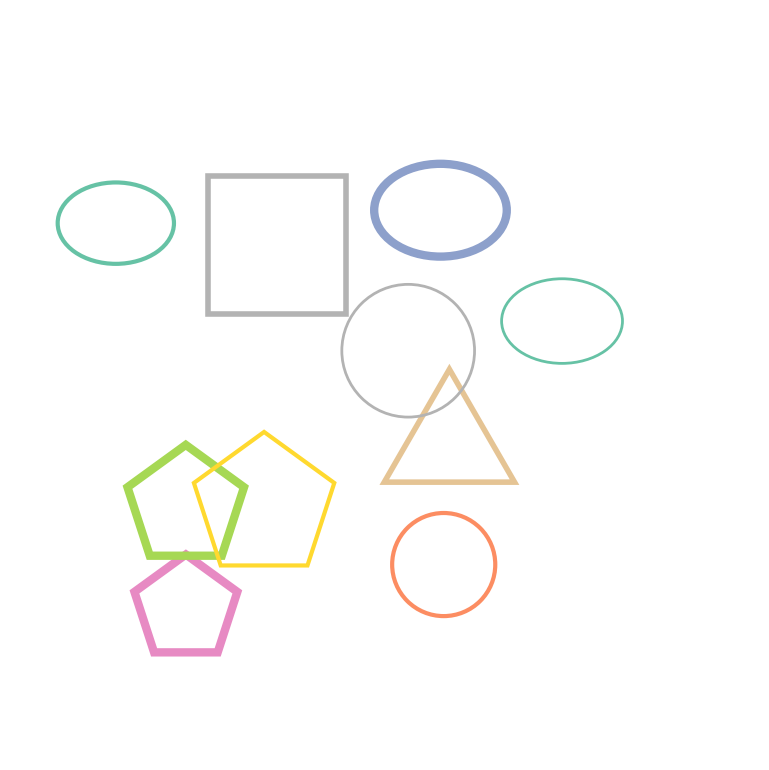[{"shape": "oval", "thickness": 1, "radius": 0.39, "center": [0.73, 0.583]}, {"shape": "oval", "thickness": 1.5, "radius": 0.38, "center": [0.15, 0.71]}, {"shape": "circle", "thickness": 1.5, "radius": 0.33, "center": [0.576, 0.267]}, {"shape": "oval", "thickness": 3, "radius": 0.43, "center": [0.572, 0.727]}, {"shape": "pentagon", "thickness": 3, "radius": 0.35, "center": [0.241, 0.21]}, {"shape": "pentagon", "thickness": 3, "radius": 0.4, "center": [0.241, 0.343]}, {"shape": "pentagon", "thickness": 1.5, "radius": 0.48, "center": [0.343, 0.343]}, {"shape": "triangle", "thickness": 2, "radius": 0.49, "center": [0.584, 0.423]}, {"shape": "square", "thickness": 2, "radius": 0.45, "center": [0.36, 0.682]}, {"shape": "circle", "thickness": 1, "radius": 0.43, "center": [0.53, 0.545]}]